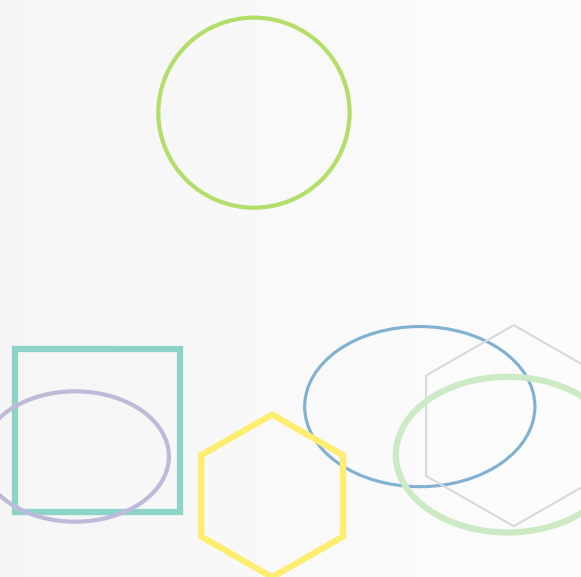[{"shape": "square", "thickness": 3, "radius": 0.71, "center": [0.168, 0.254]}, {"shape": "oval", "thickness": 2, "radius": 0.81, "center": [0.129, 0.209]}, {"shape": "oval", "thickness": 1.5, "radius": 0.99, "center": [0.722, 0.295]}, {"shape": "circle", "thickness": 2, "radius": 0.82, "center": [0.437, 0.804]}, {"shape": "hexagon", "thickness": 1, "radius": 0.87, "center": [0.884, 0.262]}, {"shape": "oval", "thickness": 3, "radius": 0.96, "center": [0.873, 0.212]}, {"shape": "hexagon", "thickness": 3, "radius": 0.7, "center": [0.468, 0.14]}]